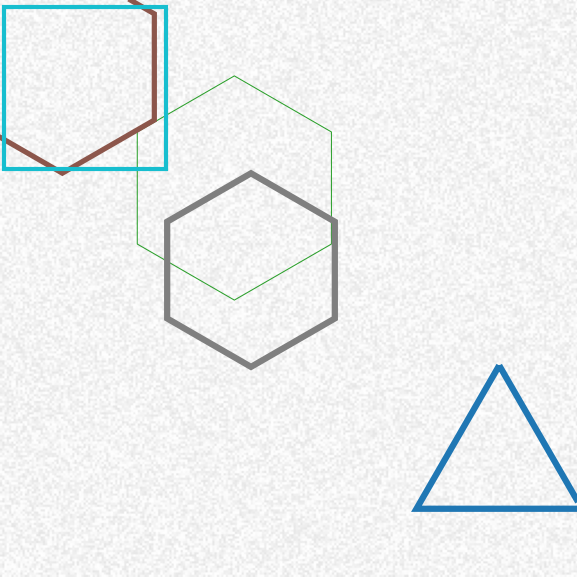[{"shape": "triangle", "thickness": 3, "radius": 0.83, "center": [0.864, 0.201]}, {"shape": "hexagon", "thickness": 0.5, "radius": 0.97, "center": [0.406, 0.674]}, {"shape": "hexagon", "thickness": 2.5, "radius": 0.92, "center": [0.108, 0.883]}, {"shape": "hexagon", "thickness": 3, "radius": 0.84, "center": [0.435, 0.531]}, {"shape": "square", "thickness": 2, "radius": 0.7, "center": [0.147, 0.846]}]